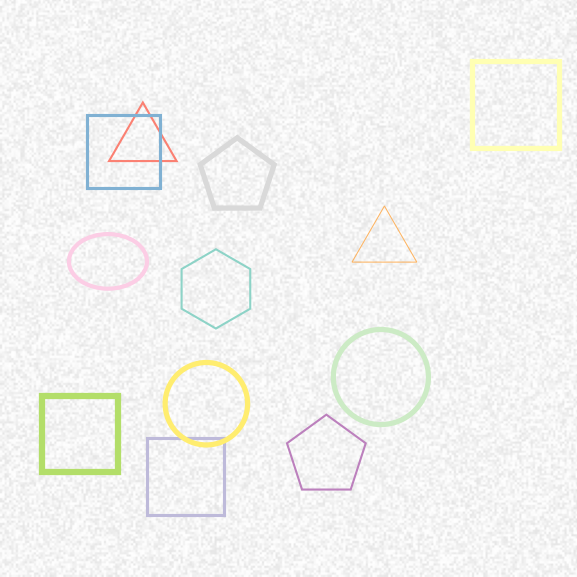[{"shape": "hexagon", "thickness": 1, "radius": 0.34, "center": [0.374, 0.499]}, {"shape": "square", "thickness": 2.5, "radius": 0.38, "center": [0.893, 0.818]}, {"shape": "square", "thickness": 1.5, "radius": 0.33, "center": [0.321, 0.174]}, {"shape": "triangle", "thickness": 1, "radius": 0.34, "center": [0.247, 0.754]}, {"shape": "square", "thickness": 1.5, "radius": 0.32, "center": [0.213, 0.737]}, {"shape": "triangle", "thickness": 0.5, "radius": 0.32, "center": [0.666, 0.578]}, {"shape": "square", "thickness": 3, "radius": 0.33, "center": [0.138, 0.248]}, {"shape": "oval", "thickness": 2, "radius": 0.34, "center": [0.187, 0.546]}, {"shape": "pentagon", "thickness": 2.5, "radius": 0.34, "center": [0.411, 0.693]}, {"shape": "pentagon", "thickness": 1, "radius": 0.36, "center": [0.565, 0.209]}, {"shape": "circle", "thickness": 2.5, "radius": 0.41, "center": [0.66, 0.346]}, {"shape": "circle", "thickness": 2.5, "radius": 0.36, "center": [0.357, 0.3]}]